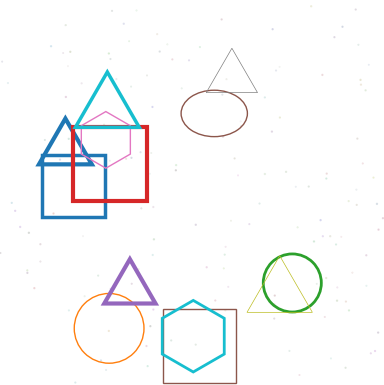[{"shape": "square", "thickness": 2.5, "radius": 0.41, "center": [0.192, 0.517]}, {"shape": "triangle", "thickness": 3, "radius": 0.4, "center": [0.17, 0.613]}, {"shape": "circle", "thickness": 1, "radius": 0.45, "center": [0.283, 0.147]}, {"shape": "circle", "thickness": 2, "radius": 0.38, "center": [0.759, 0.265]}, {"shape": "square", "thickness": 3, "radius": 0.48, "center": [0.286, 0.573]}, {"shape": "triangle", "thickness": 3, "radius": 0.38, "center": [0.337, 0.25]}, {"shape": "oval", "thickness": 1, "radius": 0.43, "center": [0.556, 0.705]}, {"shape": "square", "thickness": 1, "radius": 0.48, "center": [0.518, 0.101]}, {"shape": "hexagon", "thickness": 1, "radius": 0.37, "center": [0.275, 0.637]}, {"shape": "triangle", "thickness": 0.5, "radius": 0.38, "center": [0.602, 0.798]}, {"shape": "triangle", "thickness": 0.5, "radius": 0.49, "center": [0.726, 0.238]}, {"shape": "triangle", "thickness": 2.5, "radius": 0.48, "center": [0.279, 0.717]}, {"shape": "hexagon", "thickness": 2, "radius": 0.46, "center": [0.502, 0.127]}]